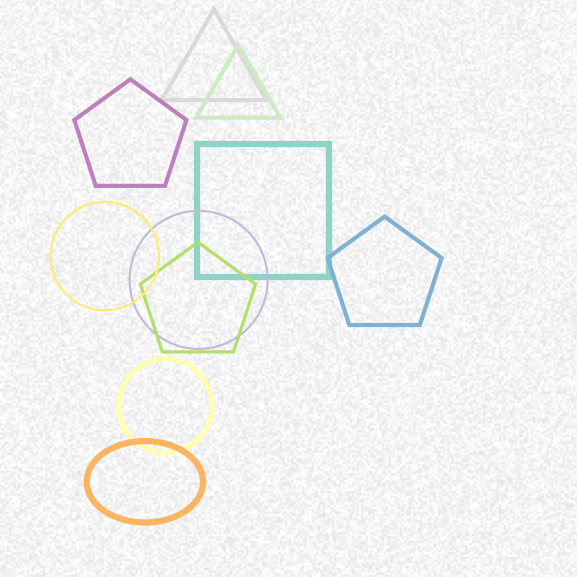[{"shape": "square", "thickness": 3, "radius": 0.57, "center": [0.455, 0.634]}, {"shape": "circle", "thickness": 2.5, "radius": 0.4, "center": [0.287, 0.296]}, {"shape": "circle", "thickness": 1, "radius": 0.6, "center": [0.344, 0.515]}, {"shape": "pentagon", "thickness": 2, "radius": 0.52, "center": [0.666, 0.52]}, {"shape": "oval", "thickness": 3, "radius": 0.5, "center": [0.251, 0.165]}, {"shape": "pentagon", "thickness": 1.5, "radius": 0.52, "center": [0.343, 0.475]}, {"shape": "triangle", "thickness": 2, "radius": 0.52, "center": [0.371, 0.878]}, {"shape": "pentagon", "thickness": 2, "radius": 0.51, "center": [0.226, 0.76]}, {"shape": "triangle", "thickness": 2, "radius": 0.42, "center": [0.413, 0.837]}, {"shape": "circle", "thickness": 1, "radius": 0.47, "center": [0.181, 0.556]}]